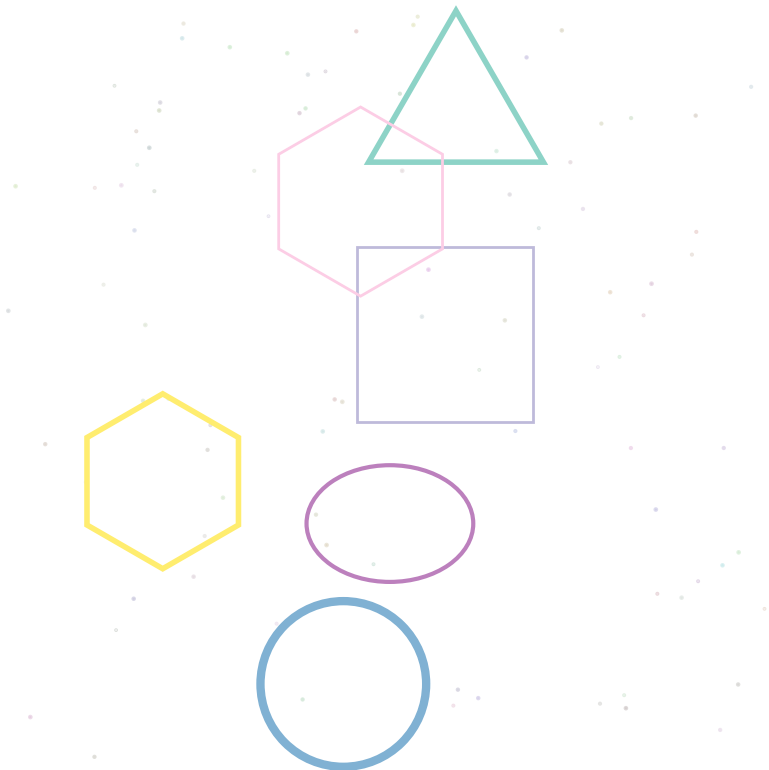[{"shape": "triangle", "thickness": 2, "radius": 0.66, "center": [0.592, 0.855]}, {"shape": "square", "thickness": 1, "radius": 0.57, "center": [0.578, 0.565]}, {"shape": "circle", "thickness": 3, "radius": 0.54, "center": [0.446, 0.112]}, {"shape": "hexagon", "thickness": 1, "radius": 0.61, "center": [0.468, 0.738]}, {"shape": "oval", "thickness": 1.5, "radius": 0.54, "center": [0.506, 0.32]}, {"shape": "hexagon", "thickness": 2, "radius": 0.57, "center": [0.211, 0.375]}]